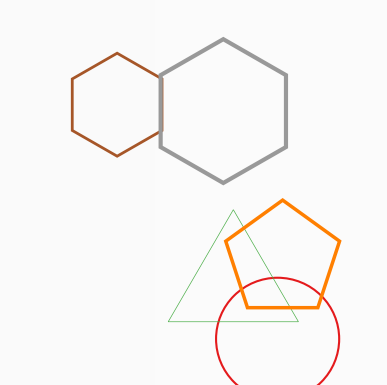[{"shape": "circle", "thickness": 1.5, "radius": 0.79, "center": [0.716, 0.12]}, {"shape": "triangle", "thickness": 0.5, "radius": 0.97, "center": [0.602, 0.261]}, {"shape": "pentagon", "thickness": 2.5, "radius": 0.77, "center": [0.729, 0.326]}, {"shape": "hexagon", "thickness": 2, "radius": 0.67, "center": [0.302, 0.728]}, {"shape": "hexagon", "thickness": 3, "radius": 0.93, "center": [0.576, 0.711]}]